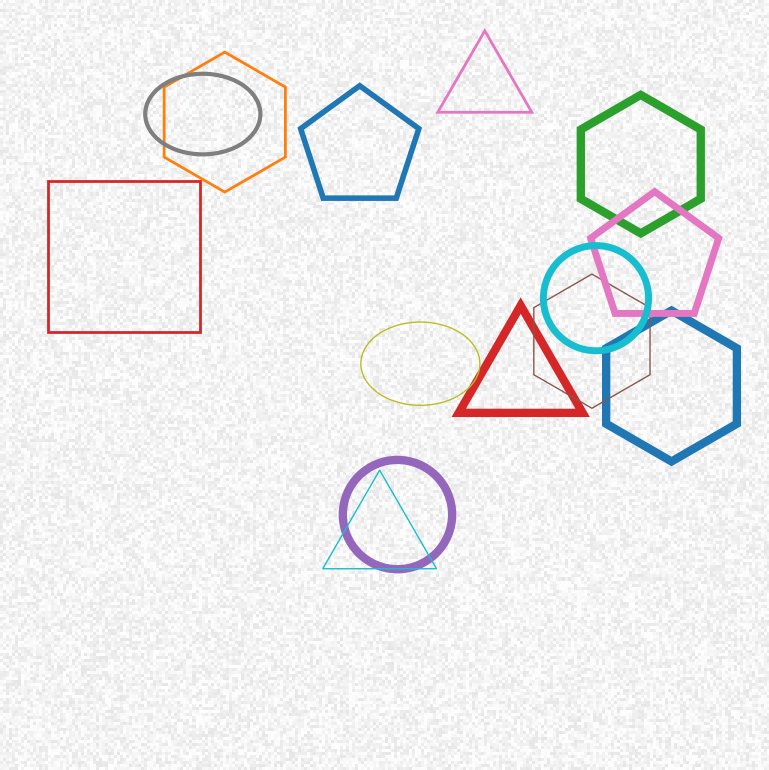[{"shape": "hexagon", "thickness": 3, "radius": 0.49, "center": [0.872, 0.499]}, {"shape": "pentagon", "thickness": 2, "radius": 0.4, "center": [0.467, 0.808]}, {"shape": "hexagon", "thickness": 1, "radius": 0.45, "center": [0.292, 0.841]}, {"shape": "hexagon", "thickness": 3, "radius": 0.45, "center": [0.832, 0.787]}, {"shape": "triangle", "thickness": 3, "radius": 0.46, "center": [0.676, 0.51]}, {"shape": "square", "thickness": 1, "radius": 0.49, "center": [0.161, 0.667]}, {"shape": "circle", "thickness": 3, "radius": 0.35, "center": [0.516, 0.332]}, {"shape": "hexagon", "thickness": 0.5, "radius": 0.44, "center": [0.769, 0.557]}, {"shape": "pentagon", "thickness": 2.5, "radius": 0.44, "center": [0.85, 0.664]}, {"shape": "triangle", "thickness": 1, "radius": 0.35, "center": [0.63, 0.889]}, {"shape": "oval", "thickness": 1.5, "radius": 0.37, "center": [0.263, 0.852]}, {"shape": "oval", "thickness": 0.5, "radius": 0.39, "center": [0.546, 0.528]}, {"shape": "circle", "thickness": 2.5, "radius": 0.34, "center": [0.774, 0.613]}, {"shape": "triangle", "thickness": 0.5, "radius": 0.43, "center": [0.493, 0.304]}]